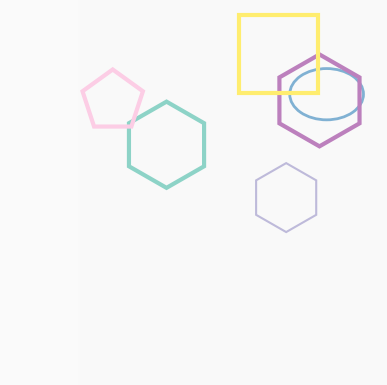[{"shape": "hexagon", "thickness": 3, "radius": 0.56, "center": [0.43, 0.624]}, {"shape": "hexagon", "thickness": 1.5, "radius": 0.45, "center": [0.738, 0.487]}, {"shape": "oval", "thickness": 2, "radius": 0.48, "center": [0.843, 0.755]}, {"shape": "pentagon", "thickness": 3, "radius": 0.41, "center": [0.291, 0.738]}, {"shape": "hexagon", "thickness": 3, "radius": 0.6, "center": [0.824, 0.739]}, {"shape": "square", "thickness": 3, "radius": 0.51, "center": [0.719, 0.86]}]